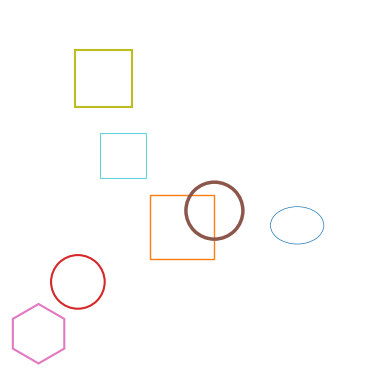[{"shape": "oval", "thickness": 0.5, "radius": 0.35, "center": [0.772, 0.415]}, {"shape": "square", "thickness": 1, "radius": 0.41, "center": [0.473, 0.411]}, {"shape": "circle", "thickness": 1.5, "radius": 0.35, "center": [0.202, 0.268]}, {"shape": "circle", "thickness": 2.5, "radius": 0.37, "center": [0.557, 0.453]}, {"shape": "hexagon", "thickness": 1.5, "radius": 0.39, "center": [0.1, 0.133]}, {"shape": "square", "thickness": 1.5, "radius": 0.37, "center": [0.27, 0.795]}, {"shape": "square", "thickness": 0.5, "radius": 0.3, "center": [0.319, 0.596]}]